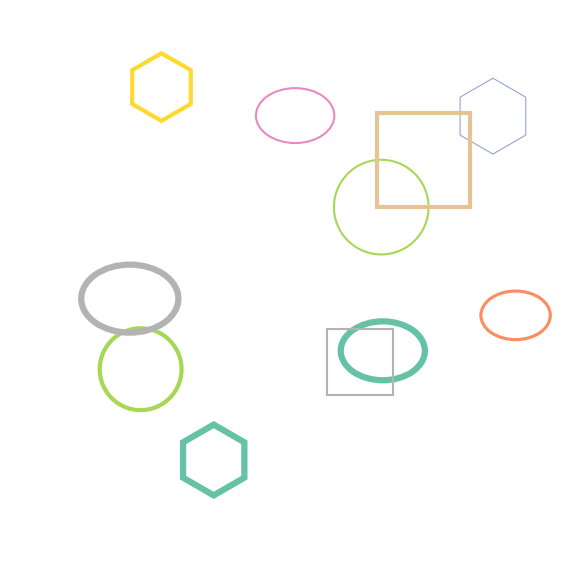[{"shape": "oval", "thickness": 3, "radius": 0.36, "center": [0.663, 0.392]}, {"shape": "hexagon", "thickness": 3, "radius": 0.31, "center": [0.37, 0.203]}, {"shape": "oval", "thickness": 1.5, "radius": 0.3, "center": [0.893, 0.453]}, {"shape": "hexagon", "thickness": 0.5, "radius": 0.33, "center": [0.854, 0.798]}, {"shape": "oval", "thickness": 1, "radius": 0.34, "center": [0.511, 0.799]}, {"shape": "circle", "thickness": 1, "radius": 0.41, "center": [0.66, 0.641]}, {"shape": "circle", "thickness": 2, "radius": 0.35, "center": [0.244, 0.36]}, {"shape": "hexagon", "thickness": 2, "radius": 0.29, "center": [0.28, 0.848]}, {"shape": "square", "thickness": 2, "radius": 0.4, "center": [0.734, 0.722]}, {"shape": "oval", "thickness": 3, "radius": 0.42, "center": [0.225, 0.482]}, {"shape": "square", "thickness": 1, "radius": 0.29, "center": [0.624, 0.372]}]